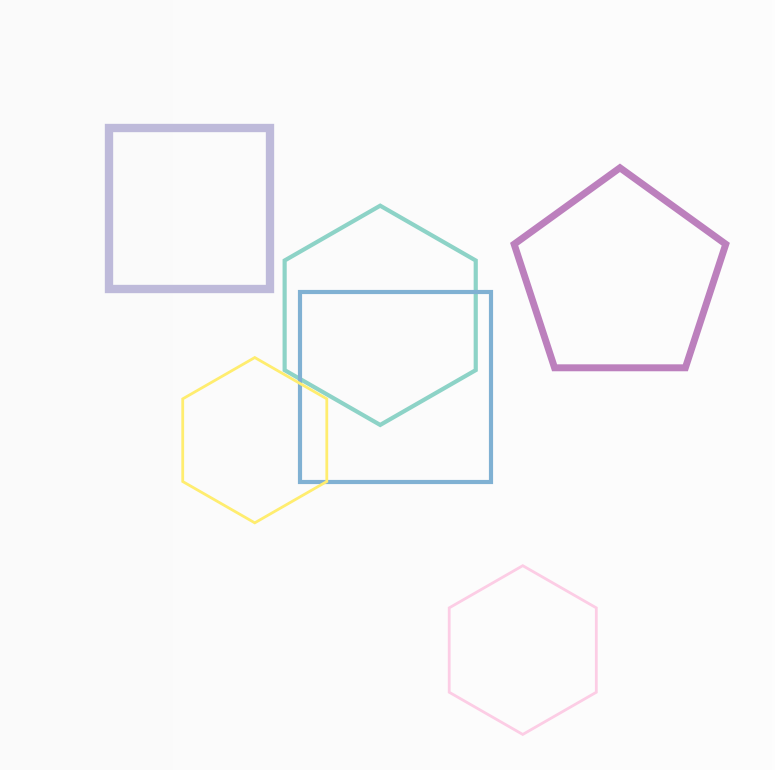[{"shape": "hexagon", "thickness": 1.5, "radius": 0.71, "center": [0.491, 0.591]}, {"shape": "square", "thickness": 3, "radius": 0.52, "center": [0.245, 0.729]}, {"shape": "square", "thickness": 1.5, "radius": 0.62, "center": [0.51, 0.497]}, {"shape": "hexagon", "thickness": 1, "radius": 0.55, "center": [0.675, 0.156]}, {"shape": "pentagon", "thickness": 2.5, "radius": 0.72, "center": [0.8, 0.638]}, {"shape": "hexagon", "thickness": 1, "radius": 0.54, "center": [0.329, 0.428]}]